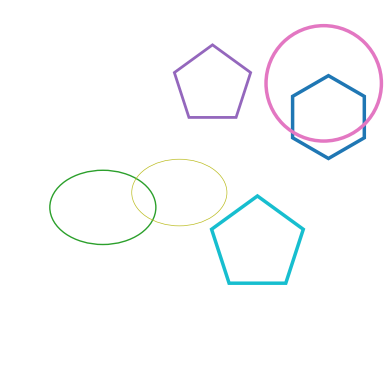[{"shape": "hexagon", "thickness": 2.5, "radius": 0.54, "center": [0.853, 0.696]}, {"shape": "oval", "thickness": 1, "radius": 0.69, "center": [0.267, 0.461]}, {"shape": "pentagon", "thickness": 2, "radius": 0.52, "center": [0.552, 0.779]}, {"shape": "circle", "thickness": 2.5, "radius": 0.75, "center": [0.841, 0.783]}, {"shape": "oval", "thickness": 0.5, "radius": 0.62, "center": [0.466, 0.5]}, {"shape": "pentagon", "thickness": 2.5, "radius": 0.63, "center": [0.669, 0.366]}]